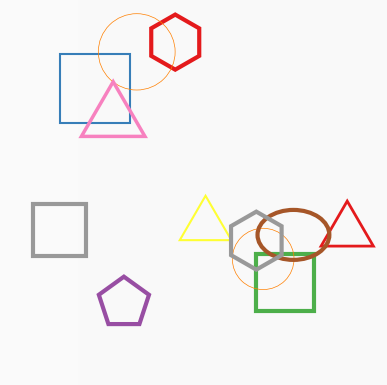[{"shape": "hexagon", "thickness": 3, "radius": 0.36, "center": [0.452, 0.891]}, {"shape": "triangle", "thickness": 2, "radius": 0.39, "center": [0.896, 0.4]}, {"shape": "square", "thickness": 1.5, "radius": 0.45, "center": [0.245, 0.77]}, {"shape": "square", "thickness": 3, "radius": 0.37, "center": [0.735, 0.266]}, {"shape": "pentagon", "thickness": 3, "radius": 0.34, "center": [0.32, 0.213]}, {"shape": "circle", "thickness": 0.5, "radius": 0.5, "center": [0.353, 0.865]}, {"shape": "circle", "thickness": 0.5, "radius": 0.4, "center": [0.679, 0.327]}, {"shape": "triangle", "thickness": 1.5, "radius": 0.38, "center": [0.53, 0.415]}, {"shape": "oval", "thickness": 3, "radius": 0.46, "center": [0.757, 0.39]}, {"shape": "triangle", "thickness": 2.5, "radius": 0.47, "center": [0.292, 0.693]}, {"shape": "square", "thickness": 3, "radius": 0.34, "center": [0.154, 0.402]}, {"shape": "hexagon", "thickness": 3, "radius": 0.38, "center": [0.661, 0.375]}]